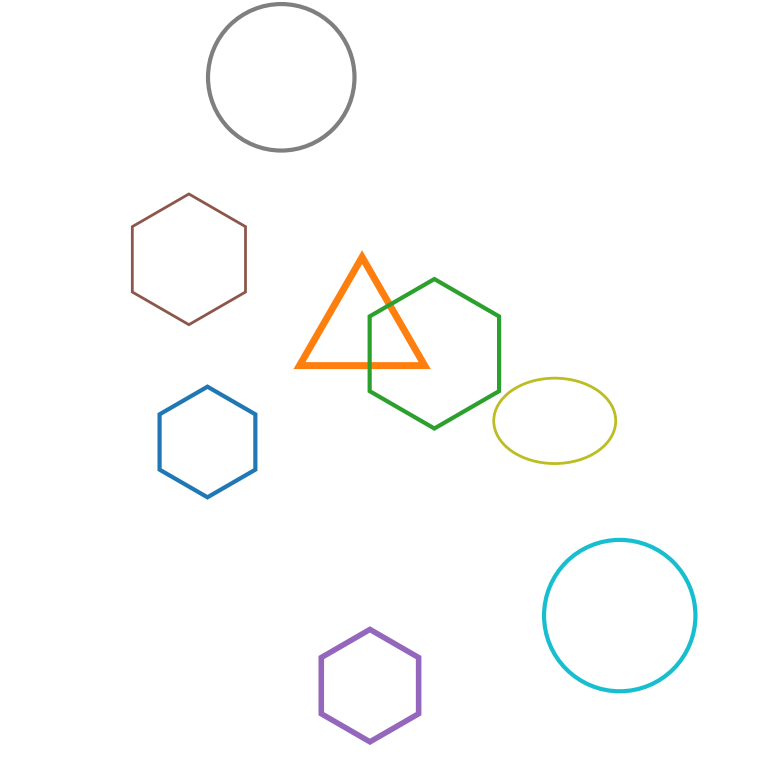[{"shape": "hexagon", "thickness": 1.5, "radius": 0.36, "center": [0.269, 0.426]}, {"shape": "triangle", "thickness": 2.5, "radius": 0.47, "center": [0.47, 0.572]}, {"shape": "hexagon", "thickness": 1.5, "radius": 0.49, "center": [0.564, 0.541]}, {"shape": "hexagon", "thickness": 2, "radius": 0.36, "center": [0.48, 0.11]}, {"shape": "hexagon", "thickness": 1, "radius": 0.42, "center": [0.245, 0.663]}, {"shape": "circle", "thickness": 1.5, "radius": 0.48, "center": [0.365, 0.9]}, {"shape": "oval", "thickness": 1, "radius": 0.4, "center": [0.72, 0.453]}, {"shape": "circle", "thickness": 1.5, "radius": 0.49, "center": [0.805, 0.201]}]